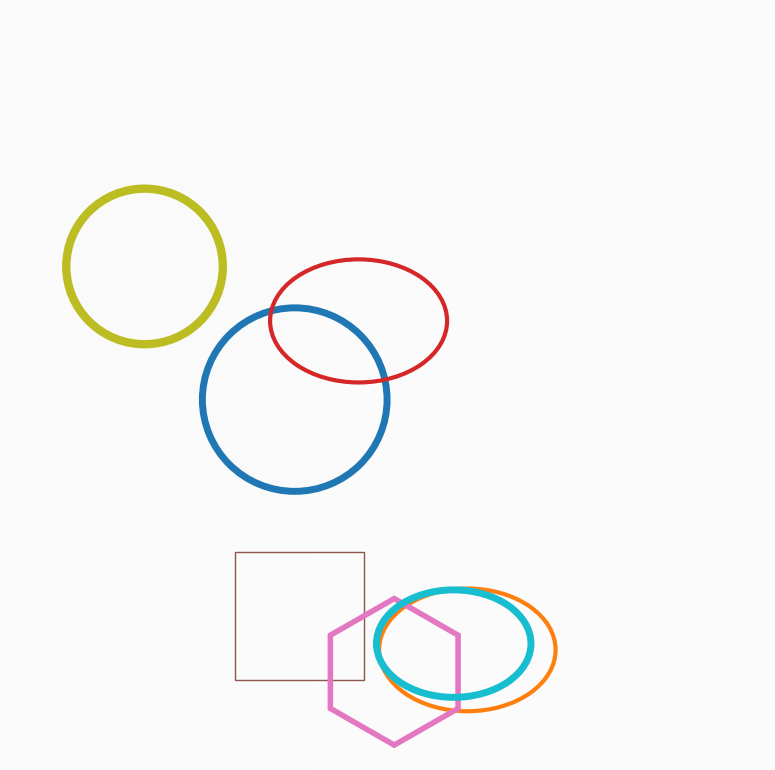[{"shape": "circle", "thickness": 2.5, "radius": 0.6, "center": [0.38, 0.481]}, {"shape": "oval", "thickness": 1.5, "radius": 0.57, "center": [0.603, 0.156]}, {"shape": "oval", "thickness": 1.5, "radius": 0.57, "center": [0.463, 0.583]}, {"shape": "square", "thickness": 0.5, "radius": 0.42, "center": [0.386, 0.2]}, {"shape": "hexagon", "thickness": 2, "radius": 0.48, "center": [0.509, 0.128]}, {"shape": "circle", "thickness": 3, "radius": 0.51, "center": [0.187, 0.654]}, {"shape": "oval", "thickness": 2.5, "radius": 0.5, "center": [0.585, 0.164]}]